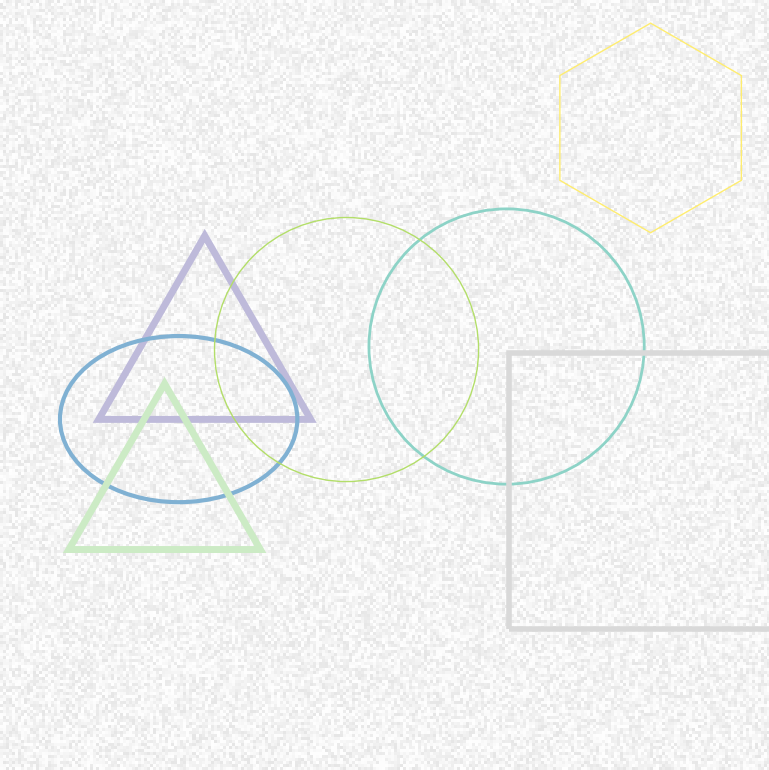[{"shape": "circle", "thickness": 1, "radius": 0.89, "center": [0.658, 0.55]}, {"shape": "triangle", "thickness": 2.5, "radius": 0.79, "center": [0.266, 0.535]}, {"shape": "oval", "thickness": 1.5, "radius": 0.77, "center": [0.232, 0.456]}, {"shape": "circle", "thickness": 0.5, "radius": 0.86, "center": [0.45, 0.546]}, {"shape": "square", "thickness": 2, "radius": 0.9, "center": [0.84, 0.362]}, {"shape": "triangle", "thickness": 2.5, "radius": 0.72, "center": [0.214, 0.358]}, {"shape": "hexagon", "thickness": 0.5, "radius": 0.68, "center": [0.845, 0.834]}]